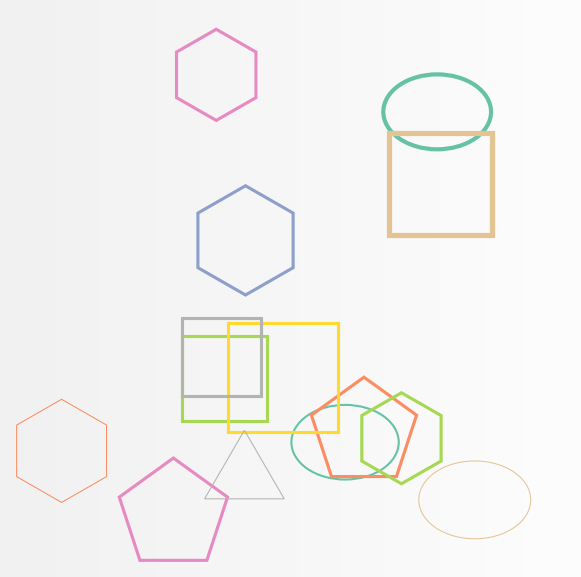[{"shape": "oval", "thickness": 2, "radius": 0.46, "center": [0.752, 0.805]}, {"shape": "oval", "thickness": 1, "radius": 0.46, "center": [0.594, 0.233]}, {"shape": "hexagon", "thickness": 0.5, "radius": 0.45, "center": [0.106, 0.218]}, {"shape": "pentagon", "thickness": 1.5, "radius": 0.48, "center": [0.626, 0.251]}, {"shape": "hexagon", "thickness": 1.5, "radius": 0.47, "center": [0.422, 0.583]}, {"shape": "pentagon", "thickness": 1.5, "radius": 0.49, "center": [0.298, 0.108]}, {"shape": "hexagon", "thickness": 1.5, "radius": 0.39, "center": [0.372, 0.87]}, {"shape": "square", "thickness": 1.5, "radius": 0.37, "center": [0.386, 0.344]}, {"shape": "hexagon", "thickness": 1.5, "radius": 0.39, "center": [0.691, 0.24]}, {"shape": "square", "thickness": 1.5, "radius": 0.47, "center": [0.486, 0.346]}, {"shape": "square", "thickness": 2.5, "radius": 0.44, "center": [0.758, 0.68]}, {"shape": "oval", "thickness": 0.5, "radius": 0.48, "center": [0.817, 0.134]}, {"shape": "square", "thickness": 1.5, "radius": 0.34, "center": [0.381, 0.381]}, {"shape": "triangle", "thickness": 0.5, "radius": 0.4, "center": [0.42, 0.175]}]